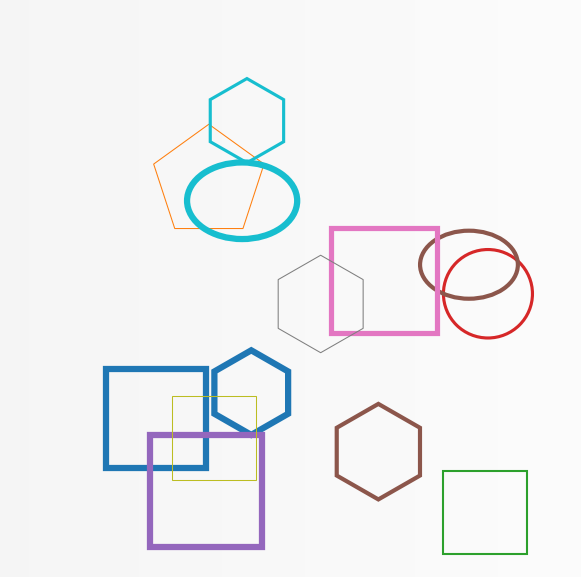[{"shape": "hexagon", "thickness": 3, "radius": 0.37, "center": [0.432, 0.319]}, {"shape": "square", "thickness": 3, "radius": 0.43, "center": [0.268, 0.275]}, {"shape": "pentagon", "thickness": 0.5, "radius": 0.5, "center": [0.359, 0.684]}, {"shape": "square", "thickness": 1, "radius": 0.36, "center": [0.835, 0.112]}, {"shape": "circle", "thickness": 1.5, "radius": 0.38, "center": [0.839, 0.49]}, {"shape": "square", "thickness": 3, "radius": 0.48, "center": [0.354, 0.148]}, {"shape": "oval", "thickness": 2, "radius": 0.42, "center": [0.807, 0.541]}, {"shape": "hexagon", "thickness": 2, "radius": 0.41, "center": [0.651, 0.217]}, {"shape": "square", "thickness": 2.5, "radius": 0.46, "center": [0.661, 0.513]}, {"shape": "hexagon", "thickness": 0.5, "radius": 0.42, "center": [0.552, 0.473]}, {"shape": "square", "thickness": 0.5, "radius": 0.36, "center": [0.368, 0.241]}, {"shape": "oval", "thickness": 3, "radius": 0.47, "center": [0.417, 0.652]}, {"shape": "hexagon", "thickness": 1.5, "radius": 0.36, "center": [0.425, 0.79]}]